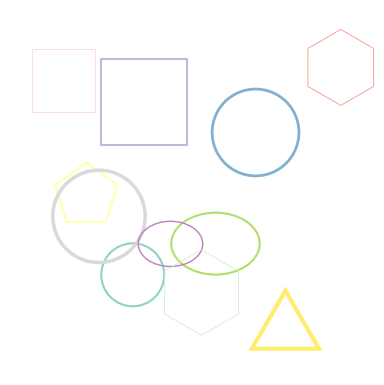[{"shape": "circle", "thickness": 1.5, "radius": 0.41, "center": [0.345, 0.286]}, {"shape": "pentagon", "thickness": 1.5, "radius": 0.43, "center": [0.224, 0.493]}, {"shape": "square", "thickness": 1.5, "radius": 0.56, "center": [0.374, 0.735]}, {"shape": "hexagon", "thickness": 0.5, "radius": 0.49, "center": [0.885, 0.825]}, {"shape": "circle", "thickness": 2, "radius": 0.56, "center": [0.664, 0.656]}, {"shape": "oval", "thickness": 1.5, "radius": 0.57, "center": [0.56, 0.367]}, {"shape": "square", "thickness": 0.5, "radius": 0.41, "center": [0.164, 0.791]}, {"shape": "circle", "thickness": 2.5, "radius": 0.6, "center": [0.257, 0.438]}, {"shape": "oval", "thickness": 1, "radius": 0.42, "center": [0.443, 0.367]}, {"shape": "hexagon", "thickness": 0.5, "radius": 0.56, "center": [0.523, 0.24]}, {"shape": "triangle", "thickness": 3, "radius": 0.5, "center": [0.741, 0.145]}]